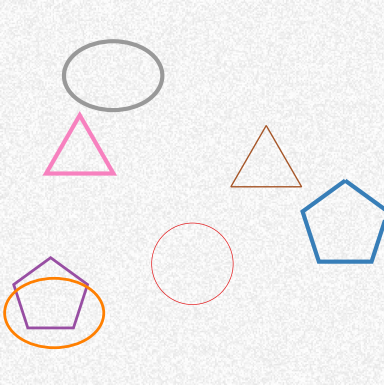[{"shape": "circle", "thickness": 0.5, "radius": 0.53, "center": [0.5, 0.315]}, {"shape": "pentagon", "thickness": 3, "radius": 0.58, "center": [0.897, 0.415]}, {"shape": "pentagon", "thickness": 2, "radius": 0.5, "center": [0.132, 0.23]}, {"shape": "oval", "thickness": 2, "radius": 0.64, "center": [0.141, 0.187]}, {"shape": "triangle", "thickness": 1, "radius": 0.53, "center": [0.692, 0.568]}, {"shape": "triangle", "thickness": 3, "radius": 0.5, "center": [0.207, 0.6]}, {"shape": "oval", "thickness": 3, "radius": 0.64, "center": [0.294, 0.803]}]